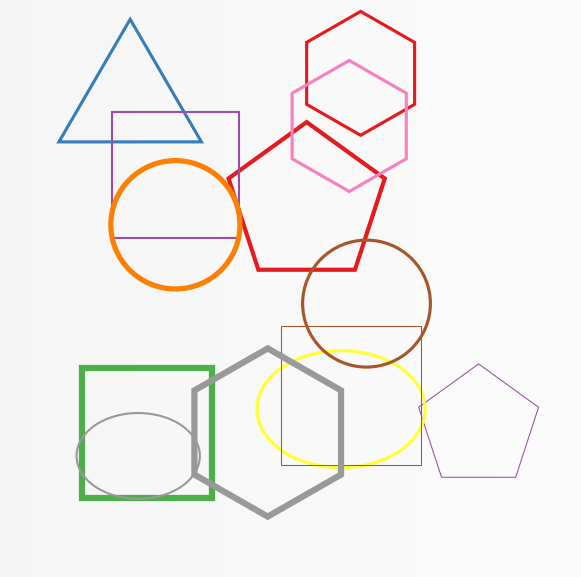[{"shape": "hexagon", "thickness": 1.5, "radius": 0.54, "center": [0.62, 0.872]}, {"shape": "pentagon", "thickness": 2, "radius": 0.71, "center": [0.528, 0.646]}, {"shape": "triangle", "thickness": 1.5, "radius": 0.71, "center": [0.224, 0.824]}, {"shape": "square", "thickness": 3, "radius": 0.56, "center": [0.253, 0.249]}, {"shape": "square", "thickness": 1, "radius": 0.55, "center": [0.302, 0.696]}, {"shape": "pentagon", "thickness": 0.5, "radius": 0.54, "center": [0.823, 0.26]}, {"shape": "circle", "thickness": 2.5, "radius": 0.56, "center": [0.302, 0.61]}, {"shape": "oval", "thickness": 1.5, "radius": 0.72, "center": [0.587, 0.291]}, {"shape": "circle", "thickness": 1.5, "radius": 0.55, "center": [0.631, 0.473]}, {"shape": "square", "thickness": 0.5, "radius": 0.6, "center": [0.604, 0.315]}, {"shape": "hexagon", "thickness": 1.5, "radius": 0.57, "center": [0.601, 0.781]}, {"shape": "hexagon", "thickness": 3, "radius": 0.73, "center": [0.461, 0.25]}, {"shape": "oval", "thickness": 1, "radius": 0.53, "center": [0.238, 0.21]}]